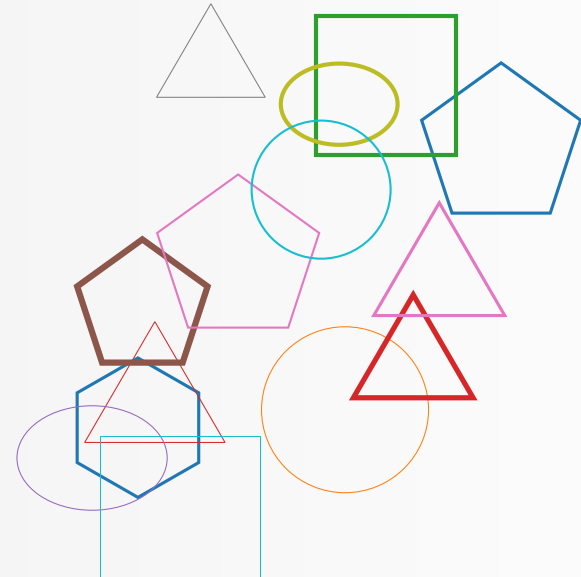[{"shape": "pentagon", "thickness": 1.5, "radius": 0.72, "center": [0.862, 0.746]}, {"shape": "hexagon", "thickness": 1.5, "radius": 0.6, "center": [0.237, 0.259]}, {"shape": "circle", "thickness": 0.5, "radius": 0.72, "center": [0.594, 0.29]}, {"shape": "square", "thickness": 2, "radius": 0.6, "center": [0.664, 0.852]}, {"shape": "triangle", "thickness": 2.5, "radius": 0.59, "center": [0.711, 0.37]}, {"shape": "triangle", "thickness": 0.5, "radius": 0.7, "center": [0.266, 0.303]}, {"shape": "oval", "thickness": 0.5, "radius": 0.65, "center": [0.158, 0.206]}, {"shape": "pentagon", "thickness": 3, "radius": 0.59, "center": [0.245, 0.467]}, {"shape": "triangle", "thickness": 1.5, "radius": 0.65, "center": [0.756, 0.518]}, {"shape": "pentagon", "thickness": 1, "radius": 0.73, "center": [0.41, 0.55]}, {"shape": "triangle", "thickness": 0.5, "radius": 0.54, "center": [0.363, 0.885]}, {"shape": "oval", "thickness": 2, "radius": 0.5, "center": [0.584, 0.819]}, {"shape": "circle", "thickness": 1, "radius": 0.6, "center": [0.552, 0.671]}, {"shape": "square", "thickness": 0.5, "radius": 0.69, "center": [0.31, 0.107]}]